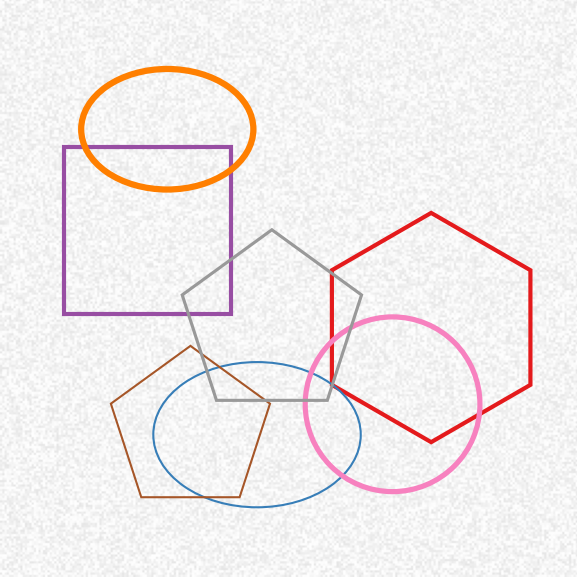[{"shape": "hexagon", "thickness": 2, "radius": 0.99, "center": [0.747, 0.432]}, {"shape": "oval", "thickness": 1, "radius": 0.9, "center": [0.445, 0.246]}, {"shape": "square", "thickness": 2, "radius": 0.72, "center": [0.255, 0.6]}, {"shape": "oval", "thickness": 3, "radius": 0.75, "center": [0.29, 0.775]}, {"shape": "pentagon", "thickness": 1, "radius": 0.72, "center": [0.33, 0.255]}, {"shape": "circle", "thickness": 2.5, "radius": 0.76, "center": [0.68, 0.299]}, {"shape": "pentagon", "thickness": 1.5, "radius": 0.82, "center": [0.471, 0.438]}]